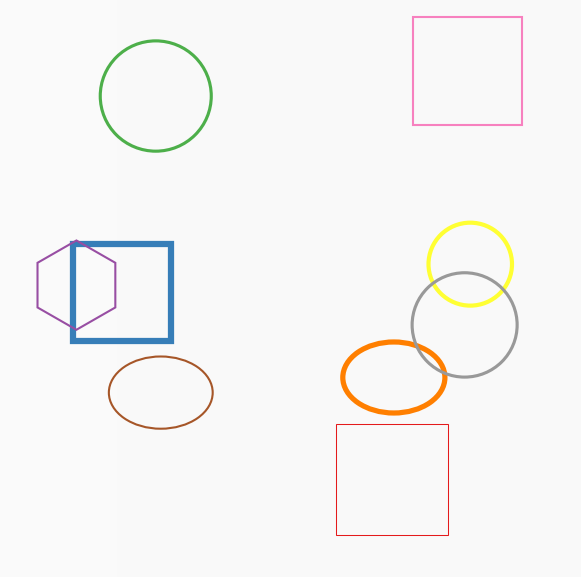[{"shape": "square", "thickness": 0.5, "radius": 0.48, "center": [0.675, 0.169]}, {"shape": "square", "thickness": 3, "radius": 0.42, "center": [0.209, 0.493]}, {"shape": "circle", "thickness": 1.5, "radius": 0.48, "center": [0.268, 0.833]}, {"shape": "hexagon", "thickness": 1, "radius": 0.39, "center": [0.131, 0.505]}, {"shape": "oval", "thickness": 2.5, "radius": 0.44, "center": [0.678, 0.345]}, {"shape": "circle", "thickness": 2, "radius": 0.36, "center": [0.809, 0.542]}, {"shape": "oval", "thickness": 1, "radius": 0.45, "center": [0.277, 0.319]}, {"shape": "square", "thickness": 1, "radius": 0.47, "center": [0.804, 0.876]}, {"shape": "circle", "thickness": 1.5, "radius": 0.45, "center": [0.799, 0.436]}]